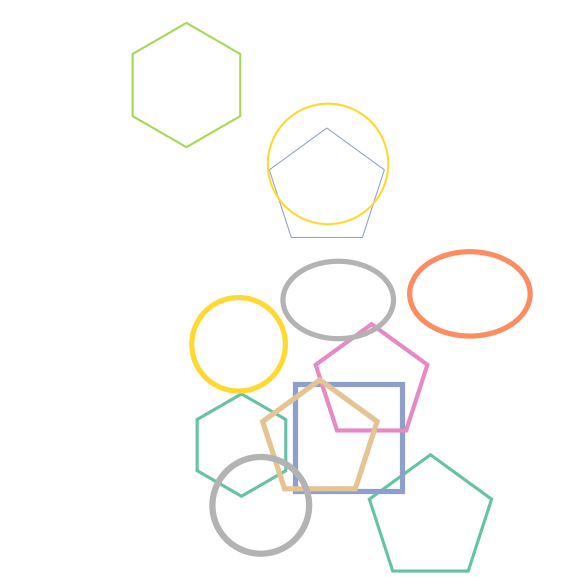[{"shape": "hexagon", "thickness": 1.5, "radius": 0.44, "center": [0.418, 0.228]}, {"shape": "pentagon", "thickness": 1.5, "radius": 0.56, "center": [0.745, 0.1]}, {"shape": "oval", "thickness": 2.5, "radius": 0.52, "center": [0.814, 0.49]}, {"shape": "pentagon", "thickness": 0.5, "radius": 0.52, "center": [0.566, 0.673]}, {"shape": "square", "thickness": 2.5, "radius": 0.46, "center": [0.604, 0.241]}, {"shape": "pentagon", "thickness": 2, "radius": 0.51, "center": [0.643, 0.336]}, {"shape": "hexagon", "thickness": 1, "radius": 0.54, "center": [0.323, 0.852]}, {"shape": "circle", "thickness": 2.5, "radius": 0.41, "center": [0.413, 0.403]}, {"shape": "circle", "thickness": 1, "radius": 0.52, "center": [0.568, 0.715]}, {"shape": "pentagon", "thickness": 2.5, "radius": 0.52, "center": [0.554, 0.237]}, {"shape": "oval", "thickness": 2.5, "radius": 0.48, "center": [0.586, 0.48]}, {"shape": "circle", "thickness": 3, "radius": 0.42, "center": [0.452, 0.124]}]